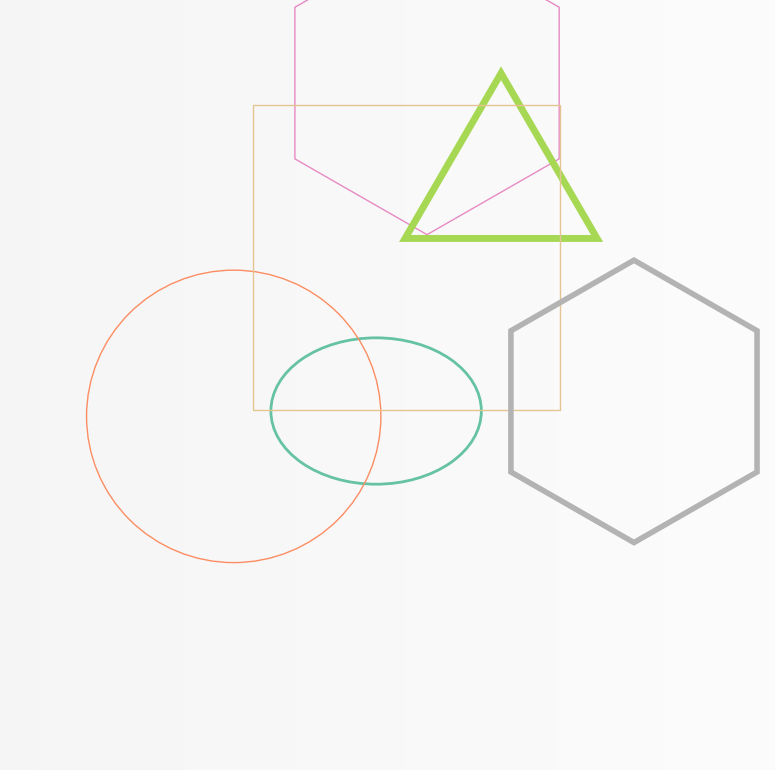[{"shape": "oval", "thickness": 1, "radius": 0.68, "center": [0.485, 0.466]}, {"shape": "circle", "thickness": 0.5, "radius": 0.95, "center": [0.302, 0.459]}, {"shape": "hexagon", "thickness": 0.5, "radius": 0.98, "center": [0.551, 0.892]}, {"shape": "triangle", "thickness": 2.5, "radius": 0.72, "center": [0.647, 0.762]}, {"shape": "square", "thickness": 0.5, "radius": 0.99, "center": [0.525, 0.666]}, {"shape": "hexagon", "thickness": 2, "radius": 0.92, "center": [0.818, 0.479]}]